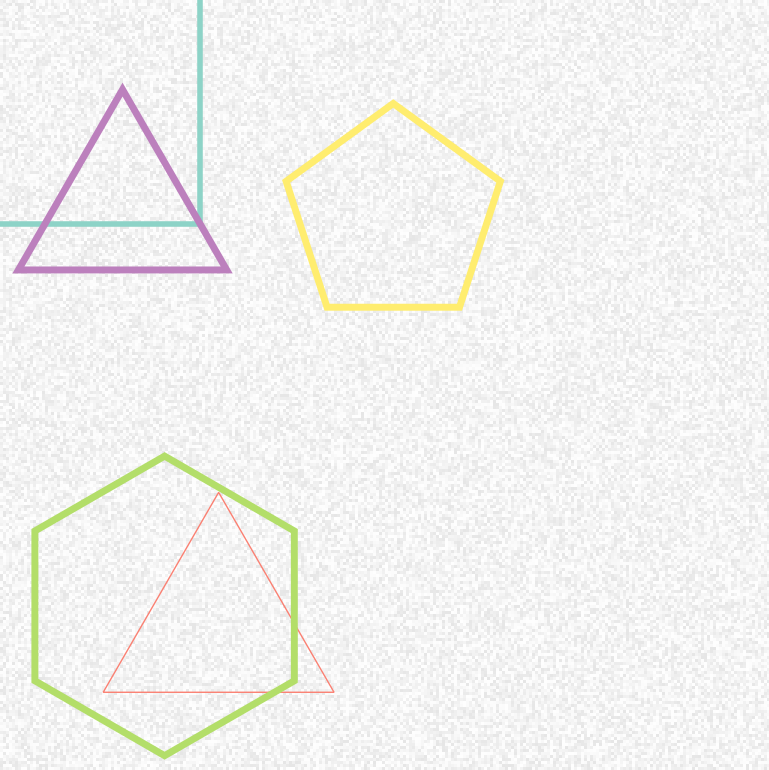[{"shape": "square", "thickness": 2, "radius": 0.76, "center": [0.109, 0.86]}, {"shape": "triangle", "thickness": 0.5, "radius": 0.87, "center": [0.284, 0.187]}, {"shape": "hexagon", "thickness": 2.5, "radius": 0.97, "center": [0.214, 0.213]}, {"shape": "triangle", "thickness": 2.5, "radius": 0.78, "center": [0.159, 0.728]}, {"shape": "pentagon", "thickness": 2.5, "radius": 0.73, "center": [0.511, 0.719]}]